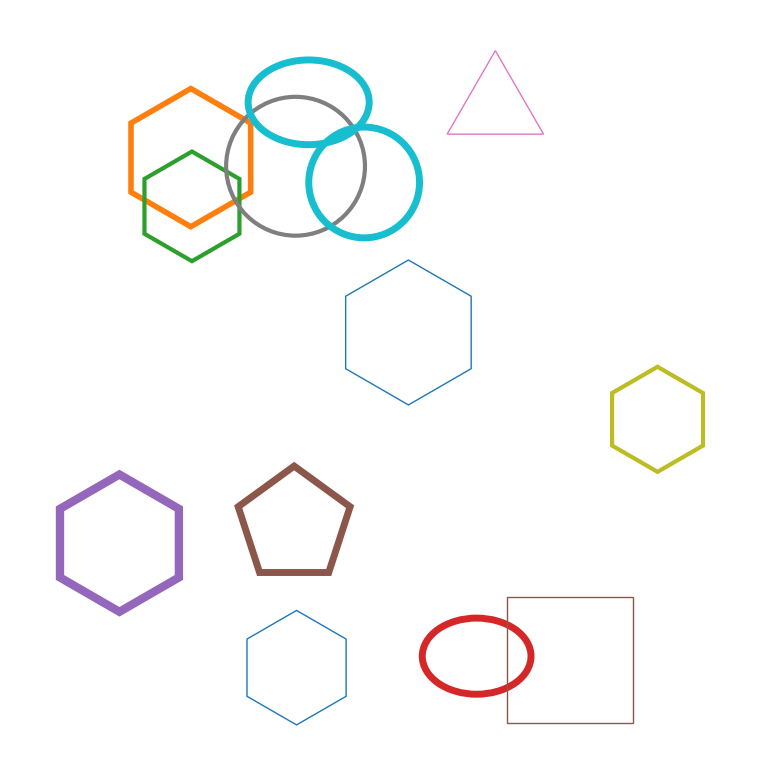[{"shape": "hexagon", "thickness": 0.5, "radius": 0.47, "center": [0.53, 0.568]}, {"shape": "hexagon", "thickness": 0.5, "radius": 0.37, "center": [0.385, 0.133]}, {"shape": "hexagon", "thickness": 2, "radius": 0.45, "center": [0.248, 0.795]}, {"shape": "hexagon", "thickness": 1.5, "radius": 0.36, "center": [0.249, 0.732]}, {"shape": "oval", "thickness": 2.5, "radius": 0.35, "center": [0.619, 0.148]}, {"shape": "hexagon", "thickness": 3, "radius": 0.45, "center": [0.155, 0.295]}, {"shape": "pentagon", "thickness": 2.5, "radius": 0.38, "center": [0.382, 0.318]}, {"shape": "square", "thickness": 0.5, "radius": 0.41, "center": [0.74, 0.142]}, {"shape": "triangle", "thickness": 0.5, "radius": 0.36, "center": [0.643, 0.862]}, {"shape": "circle", "thickness": 1.5, "radius": 0.45, "center": [0.384, 0.784]}, {"shape": "hexagon", "thickness": 1.5, "radius": 0.34, "center": [0.854, 0.455]}, {"shape": "circle", "thickness": 2.5, "radius": 0.36, "center": [0.473, 0.763]}, {"shape": "oval", "thickness": 2.5, "radius": 0.39, "center": [0.401, 0.867]}]